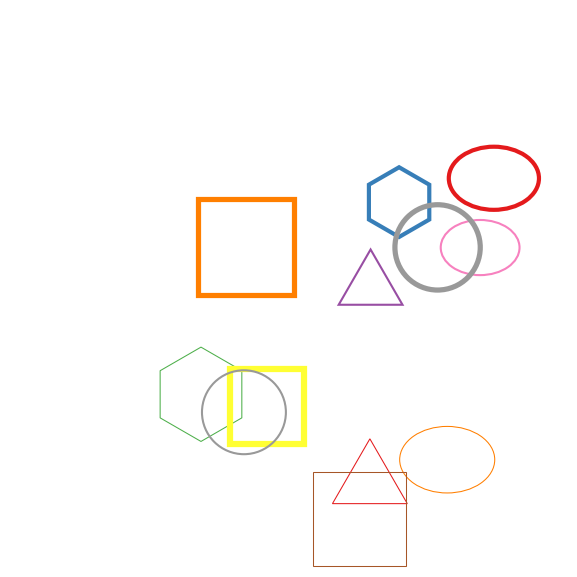[{"shape": "triangle", "thickness": 0.5, "radius": 0.37, "center": [0.64, 0.164]}, {"shape": "oval", "thickness": 2, "radius": 0.39, "center": [0.855, 0.69]}, {"shape": "hexagon", "thickness": 2, "radius": 0.3, "center": [0.691, 0.649]}, {"shape": "hexagon", "thickness": 0.5, "radius": 0.41, "center": [0.348, 0.316]}, {"shape": "triangle", "thickness": 1, "radius": 0.32, "center": [0.642, 0.503]}, {"shape": "oval", "thickness": 0.5, "radius": 0.41, "center": [0.774, 0.203]}, {"shape": "square", "thickness": 2.5, "radius": 0.41, "center": [0.426, 0.571]}, {"shape": "square", "thickness": 3, "radius": 0.32, "center": [0.462, 0.296]}, {"shape": "square", "thickness": 0.5, "radius": 0.4, "center": [0.623, 0.1]}, {"shape": "oval", "thickness": 1, "radius": 0.34, "center": [0.831, 0.57]}, {"shape": "circle", "thickness": 2.5, "radius": 0.37, "center": [0.758, 0.571]}, {"shape": "circle", "thickness": 1, "radius": 0.36, "center": [0.422, 0.285]}]